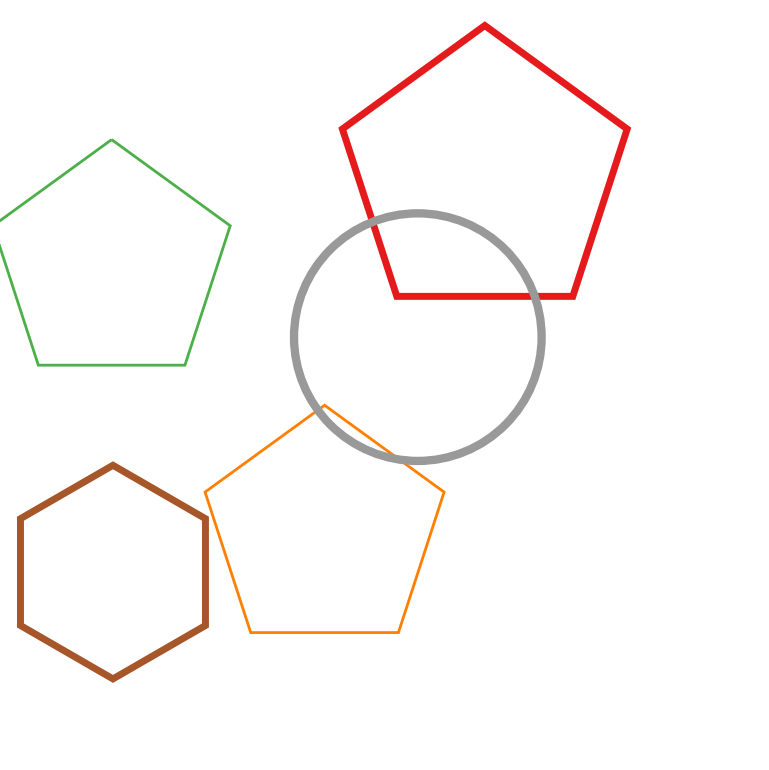[{"shape": "pentagon", "thickness": 2.5, "radius": 0.97, "center": [0.63, 0.772]}, {"shape": "pentagon", "thickness": 1, "radius": 0.81, "center": [0.145, 0.657]}, {"shape": "pentagon", "thickness": 1, "radius": 0.82, "center": [0.422, 0.311]}, {"shape": "hexagon", "thickness": 2.5, "radius": 0.69, "center": [0.147, 0.257]}, {"shape": "circle", "thickness": 3, "radius": 0.8, "center": [0.543, 0.562]}]